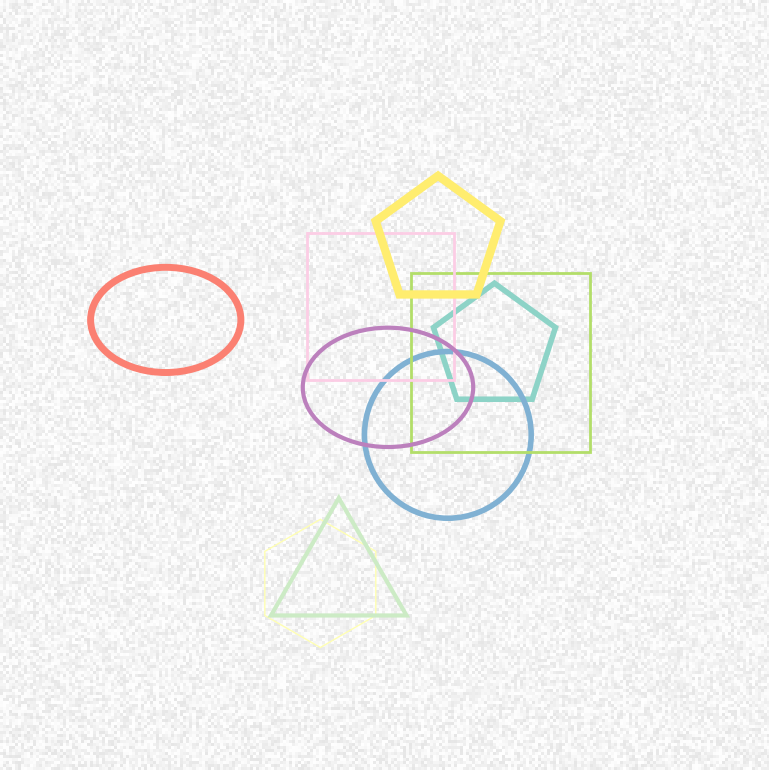[{"shape": "pentagon", "thickness": 2, "radius": 0.42, "center": [0.642, 0.549]}, {"shape": "hexagon", "thickness": 0.5, "radius": 0.42, "center": [0.416, 0.242]}, {"shape": "oval", "thickness": 2.5, "radius": 0.49, "center": [0.215, 0.585]}, {"shape": "circle", "thickness": 2, "radius": 0.54, "center": [0.582, 0.435]}, {"shape": "square", "thickness": 1, "radius": 0.58, "center": [0.65, 0.529]}, {"shape": "square", "thickness": 1, "radius": 0.48, "center": [0.494, 0.602]}, {"shape": "oval", "thickness": 1.5, "radius": 0.55, "center": [0.504, 0.497]}, {"shape": "triangle", "thickness": 1.5, "radius": 0.51, "center": [0.44, 0.252]}, {"shape": "pentagon", "thickness": 3, "radius": 0.43, "center": [0.569, 0.687]}]